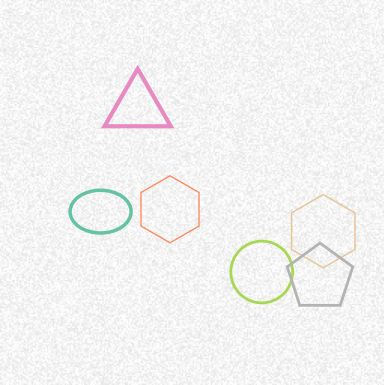[{"shape": "oval", "thickness": 2.5, "radius": 0.4, "center": [0.261, 0.45]}, {"shape": "hexagon", "thickness": 1, "radius": 0.44, "center": [0.442, 0.456]}, {"shape": "triangle", "thickness": 3, "radius": 0.5, "center": [0.358, 0.722]}, {"shape": "circle", "thickness": 2, "radius": 0.4, "center": [0.68, 0.294]}, {"shape": "hexagon", "thickness": 1, "radius": 0.48, "center": [0.84, 0.4]}, {"shape": "pentagon", "thickness": 2, "radius": 0.45, "center": [0.831, 0.279]}]